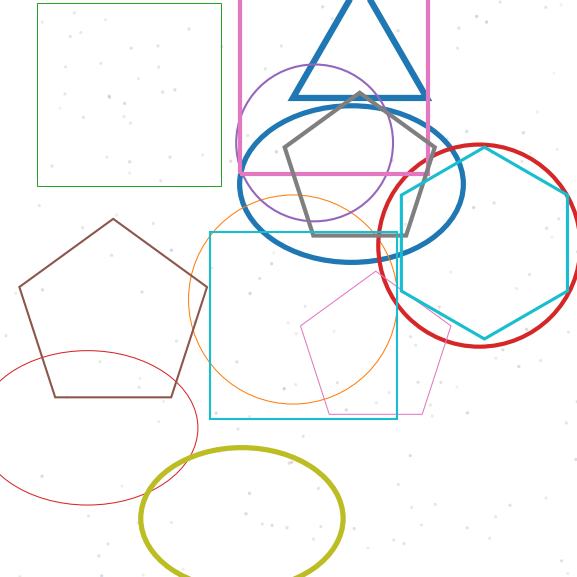[{"shape": "oval", "thickness": 2.5, "radius": 0.97, "center": [0.609, 0.68]}, {"shape": "triangle", "thickness": 3, "radius": 0.67, "center": [0.623, 0.896]}, {"shape": "circle", "thickness": 0.5, "radius": 0.91, "center": [0.508, 0.481]}, {"shape": "square", "thickness": 0.5, "radius": 0.8, "center": [0.223, 0.835]}, {"shape": "circle", "thickness": 2, "radius": 0.87, "center": [0.83, 0.574]}, {"shape": "oval", "thickness": 0.5, "radius": 0.95, "center": [0.152, 0.258]}, {"shape": "circle", "thickness": 1, "radius": 0.68, "center": [0.545, 0.752]}, {"shape": "pentagon", "thickness": 1, "radius": 0.85, "center": [0.196, 0.449]}, {"shape": "square", "thickness": 2, "radius": 0.81, "center": [0.578, 0.861]}, {"shape": "pentagon", "thickness": 0.5, "radius": 0.68, "center": [0.651, 0.393]}, {"shape": "pentagon", "thickness": 2, "radius": 0.68, "center": [0.623, 0.702]}, {"shape": "oval", "thickness": 2.5, "radius": 0.88, "center": [0.419, 0.101]}, {"shape": "hexagon", "thickness": 1.5, "radius": 0.83, "center": [0.839, 0.578]}, {"shape": "square", "thickness": 1, "radius": 0.81, "center": [0.525, 0.436]}]